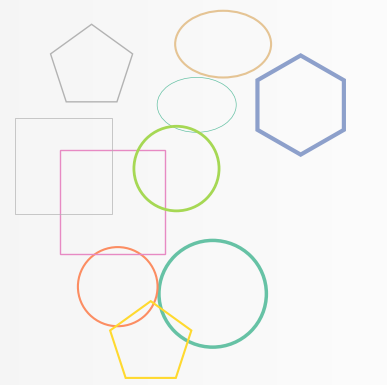[{"shape": "oval", "thickness": 0.5, "radius": 0.51, "center": [0.508, 0.728]}, {"shape": "circle", "thickness": 2.5, "radius": 0.69, "center": [0.549, 0.237]}, {"shape": "circle", "thickness": 1.5, "radius": 0.51, "center": [0.304, 0.255]}, {"shape": "hexagon", "thickness": 3, "radius": 0.64, "center": [0.776, 0.727]}, {"shape": "square", "thickness": 1, "radius": 0.68, "center": [0.29, 0.475]}, {"shape": "circle", "thickness": 2, "radius": 0.55, "center": [0.455, 0.562]}, {"shape": "pentagon", "thickness": 1.5, "radius": 0.55, "center": [0.389, 0.108]}, {"shape": "oval", "thickness": 1.5, "radius": 0.62, "center": [0.576, 0.885]}, {"shape": "square", "thickness": 0.5, "radius": 0.62, "center": [0.165, 0.569]}, {"shape": "pentagon", "thickness": 1, "radius": 0.56, "center": [0.236, 0.826]}]